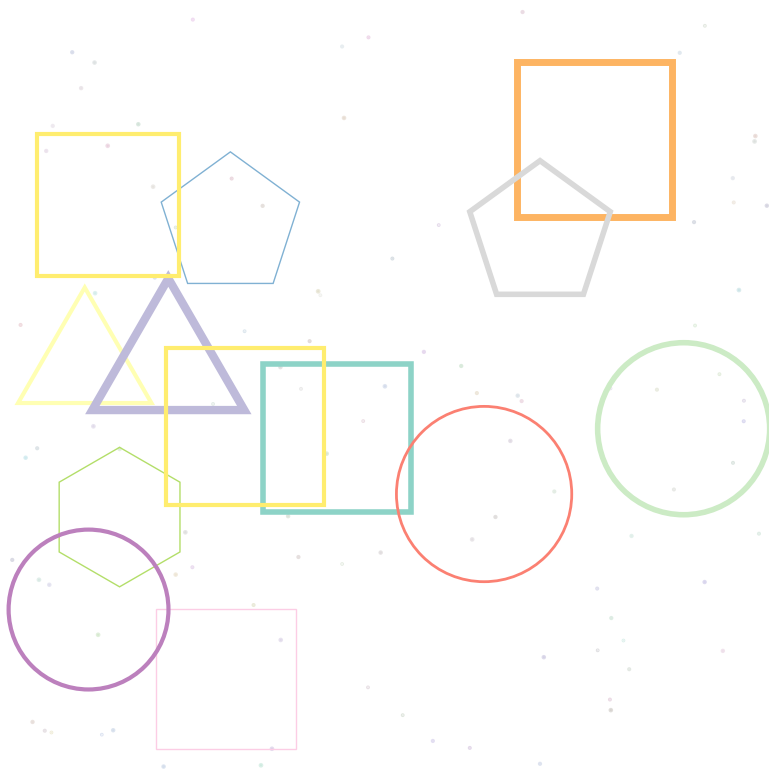[{"shape": "square", "thickness": 2, "radius": 0.48, "center": [0.438, 0.432]}, {"shape": "triangle", "thickness": 1.5, "radius": 0.5, "center": [0.11, 0.527]}, {"shape": "triangle", "thickness": 3, "radius": 0.57, "center": [0.219, 0.524]}, {"shape": "circle", "thickness": 1, "radius": 0.57, "center": [0.629, 0.358]}, {"shape": "pentagon", "thickness": 0.5, "radius": 0.47, "center": [0.299, 0.708]}, {"shape": "square", "thickness": 2.5, "radius": 0.5, "center": [0.772, 0.819]}, {"shape": "hexagon", "thickness": 0.5, "radius": 0.45, "center": [0.155, 0.328]}, {"shape": "square", "thickness": 0.5, "radius": 0.46, "center": [0.294, 0.118]}, {"shape": "pentagon", "thickness": 2, "radius": 0.48, "center": [0.701, 0.695]}, {"shape": "circle", "thickness": 1.5, "radius": 0.52, "center": [0.115, 0.208]}, {"shape": "circle", "thickness": 2, "radius": 0.56, "center": [0.888, 0.443]}, {"shape": "square", "thickness": 1.5, "radius": 0.46, "center": [0.141, 0.734]}, {"shape": "square", "thickness": 1.5, "radius": 0.51, "center": [0.318, 0.446]}]